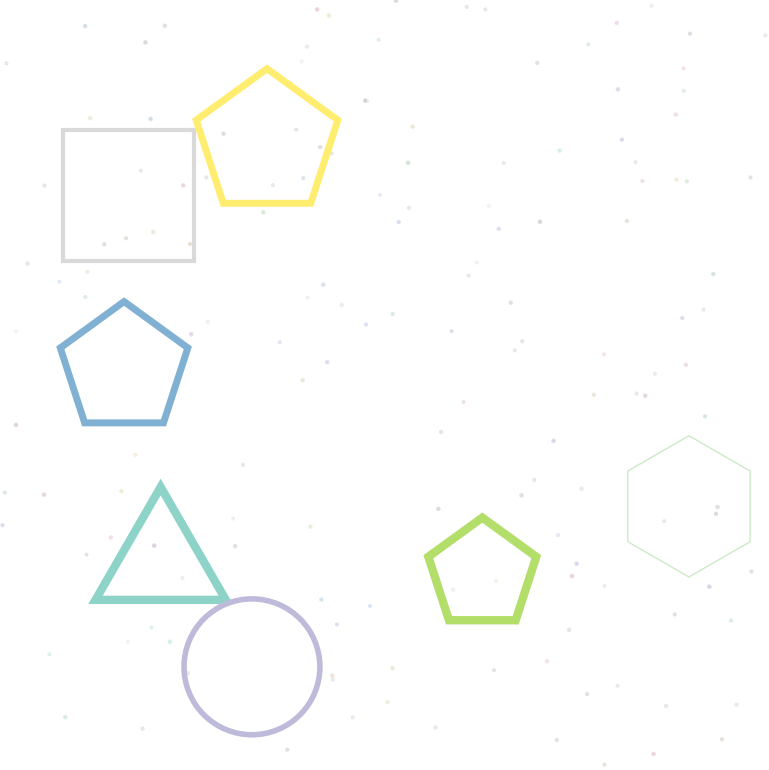[{"shape": "triangle", "thickness": 3, "radius": 0.49, "center": [0.209, 0.27]}, {"shape": "circle", "thickness": 2, "radius": 0.44, "center": [0.327, 0.134]}, {"shape": "pentagon", "thickness": 2.5, "radius": 0.44, "center": [0.161, 0.521]}, {"shape": "pentagon", "thickness": 3, "radius": 0.37, "center": [0.626, 0.254]}, {"shape": "square", "thickness": 1.5, "radius": 0.43, "center": [0.167, 0.746]}, {"shape": "hexagon", "thickness": 0.5, "radius": 0.46, "center": [0.895, 0.342]}, {"shape": "pentagon", "thickness": 2.5, "radius": 0.48, "center": [0.347, 0.814]}]